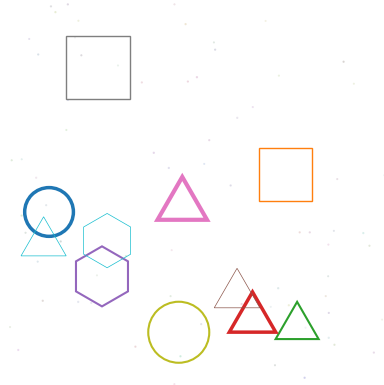[{"shape": "circle", "thickness": 2.5, "radius": 0.32, "center": [0.127, 0.449]}, {"shape": "square", "thickness": 1, "radius": 0.34, "center": [0.741, 0.546]}, {"shape": "triangle", "thickness": 1.5, "radius": 0.32, "center": [0.772, 0.152]}, {"shape": "triangle", "thickness": 2.5, "radius": 0.35, "center": [0.656, 0.172]}, {"shape": "hexagon", "thickness": 1.5, "radius": 0.39, "center": [0.265, 0.282]}, {"shape": "triangle", "thickness": 0.5, "radius": 0.34, "center": [0.616, 0.235]}, {"shape": "triangle", "thickness": 3, "radius": 0.37, "center": [0.473, 0.466]}, {"shape": "square", "thickness": 1, "radius": 0.41, "center": [0.254, 0.825]}, {"shape": "circle", "thickness": 1.5, "radius": 0.4, "center": [0.464, 0.137]}, {"shape": "hexagon", "thickness": 0.5, "radius": 0.35, "center": [0.278, 0.375]}, {"shape": "triangle", "thickness": 0.5, "radius": 0.34, "center": [0.113, 0.369]}]